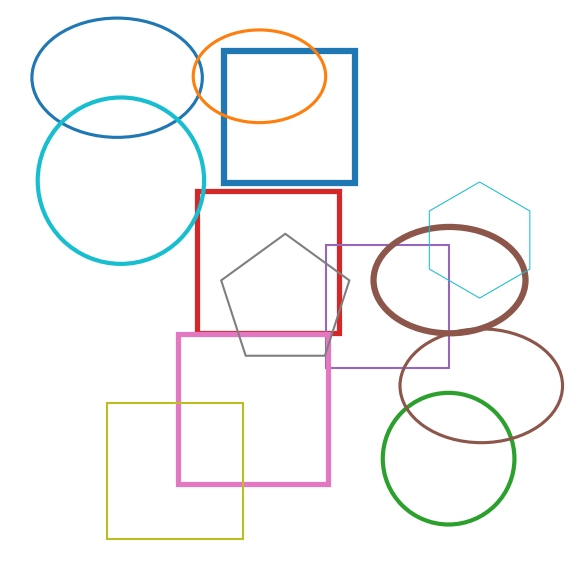[{"shape": "square", "thickness": 3, "radius": 0.57, "center": [0.502, 0.797]}, {"shape": "oval", "thickness": 1.5, "radius": 0.74, "center": [0.203, 0.865]}, {"shape": "oval", "thickness": 1.5, "radius": 0.57, "center": [0.449, 0.867]}, {"shape": "circle", "thickness": 2, "radius": 0.57, "center": [0.777, 0.205]}, {"shape": "square", "thickness": 2.5, "radius": 0.62, "center": [0.463, 0.545]}, {"shape": "square", "thickness": 1, "radius": 0.53, "center": [0.671, 0.468]}, {"shape": "oval", "thickness": 3, "radius": 0.66, "center": [0.778, 0.514]}, {"shape": "oval", "thickness": 1.5, "radius": 0.7, "center": [0.833, 0.331]}, {"shape": "square", "thickness": 2.5, "radius": 0.65, "center": [0.438, 0.29]}, {"shape": "pentagon", "thickness": 1, "radius": 0.58, "center": [0.494, 0.478]}, {"shape": "square", "thickness": 1, "radius": 0.59, "center": [0.303, 0.183]}, {"shape": "circle", "thickness": 2, "radius": 0.72, "center": [0.209, 0.686]}, {"shape": "hexagon", "thickness": 0.5, "radius": 0.5, "center": [0.83, 0.584]}]